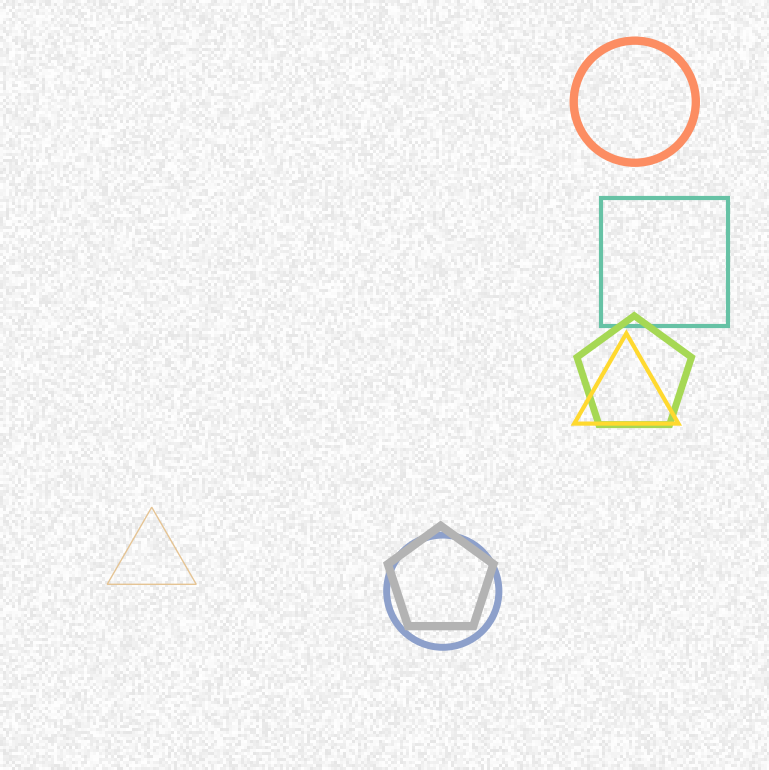[{"shape": "square", "thickness": 1.5, "radius": 0.41, "center": [0.863, 0.66]}, {"shape": "circle", "thickness": 3, "radius": 0.4, "center": [0.824, 0.868]}, {"shape": "circle", "thickness": 2.5, "radius": 0.36, "center": [0.575, 0.232]}, {"shape": "pentagon", "thickness": 2.5, "radius": 0.39, "center": [0.824, 0.512]}, {"shape": "triangle", "thickness": 1.5, "radius": 0.39, "center": [0.813, 0.489]}, {"shape": "triangle", "thickness": 0.5, "radius": 0.33, "center": [0.197, 0.275]}, {"shape": "pentagon", "thickness": 3, "radius": 0.36, "center": [0.572, 0.245]}]